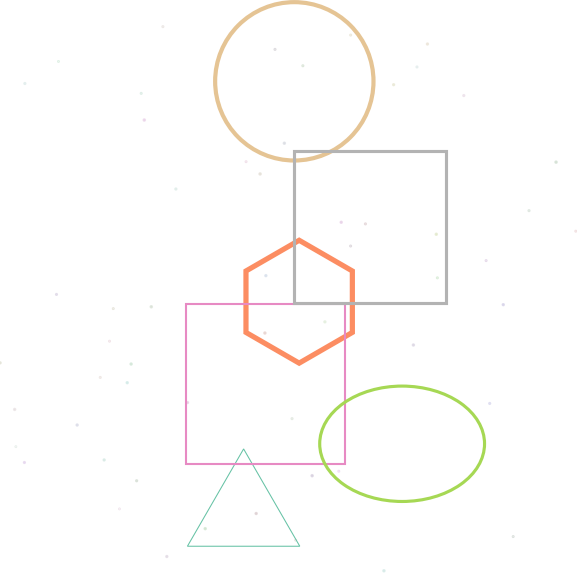[{"shape": "triangle", "thickness": 0.5, "radius": 0.56, "center": [0.422, 0.109]}, {"shape": "hexagon", "thickness": 2.5, "radius": 0.53, "center": [0.518, 0.477]}, {"shape": "square", "thickness": 1, "radius": 0.69, "center": [0.46, 0.334]}, {"shape": "oval", "thickness": 1.5, "radius": 0.71, "center": [0.696, 0.231]}, {"shape": "circle", "thickness": 2, "radius": 0.69, "center": [0.51, 0.858]}, {"shape": "square", "thickness": 1.5, "radius": 0.66, "center": [0.641, 0.606]}]